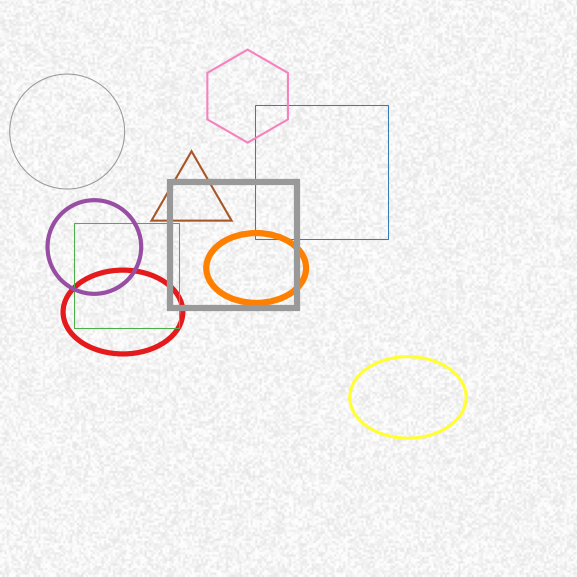[{"shape": "oval", "thickness": 2.5, "radius": 0.52, "center": [0.213, 0.459]}, {"shape": "square", "thickness": 0.5, "radius": 0.58, "center": [0.557, 0.701]}, {"shape": "square", "thickness": 0.5, "radius": 0.46, "center": [0.218, 0.522]}, {"shape": "circle", "thickness": 2, "radius": 0.41, "center": [0.163, 0.571]}, {"shape": "oval", "thickness": 3, "radius": 0.43, "center": [0.444, 0.535]}, {"shape": "oval", "thickness": 1.5, "radius": 0.5, "center": [0.706, 0.311]}, {"shape": "triangle", "thickness": 1, "radius": 0.4, "center": [0.332, 0.657]}, {"shape": "hexagon", "thickness": 1, "radius": 0.4, "center": [0.429, 0.833]}, {"shape": "square", "thickness": 3, "radius": 0.55, "center": [0.405, 0.575]}, {"shape": "circle", "thickness": 0.5, "radius": 0.5, "center": [0.116, 0.771]}]